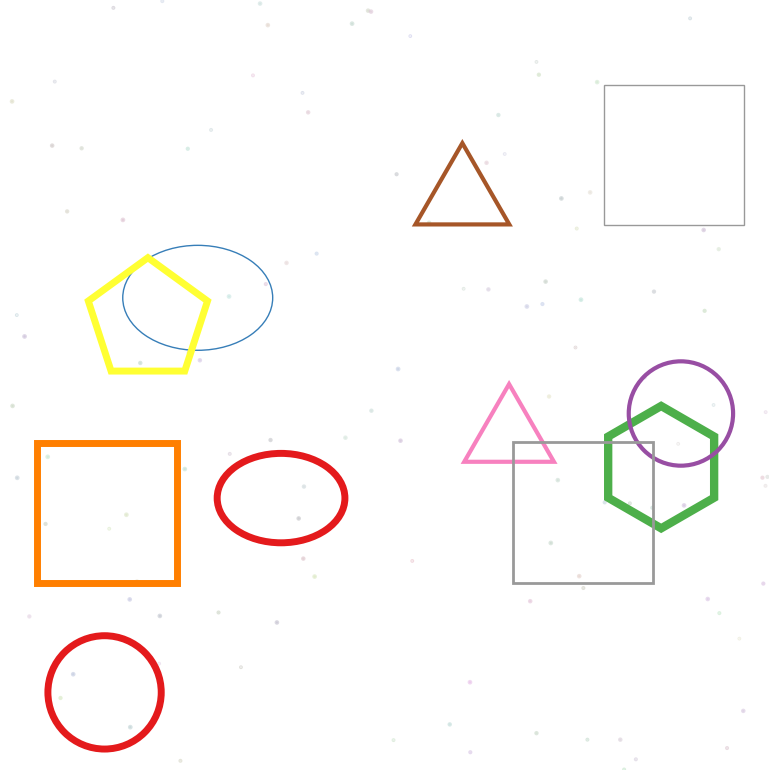[{"shape": "circle", "thickness": 2.5, "radius": 0.37, "center": [0.136, 0.101]}, {"shape": "oval", "thickness": 2.5, "radius": 0.41, "center": [0.365, 0.353]}, {"shape": "oval", "thickness": 0.5, "radius": 0.49, "center": [0.257, 0.613]}, {"shape": "hexagon", "thickness": 3, "radius": 0.4, "center": [0.859, 0.393]}, {"shape": "circle", "thickness": 1.5, "radius": 0.34, "center": [0.884, 0.463]}, {"shape": "square", "thickness": 2.5, "radius": 0.46, "center": [0.139, 0.334]}, {"shape": "pentagon", "thickness": 2.5, "radius": 0.41, "center": [0.192, 0.584]}, {"shape": "triangle", "thickness": 1.5, "radius": 0.35, "center": [0.6, 0.744]}, {"shape": "triangle", "thickness": 1.5, "radius": 0.34, "center": [0.661, 0.434]}, {"shape": "square", "thickness": 1, "radius": 0.46, "center": [0.757, 0.334]}, {"shape": "square", "thickness": 0.5, "radius": 0.46, "center": [0.875, 0.799]}]